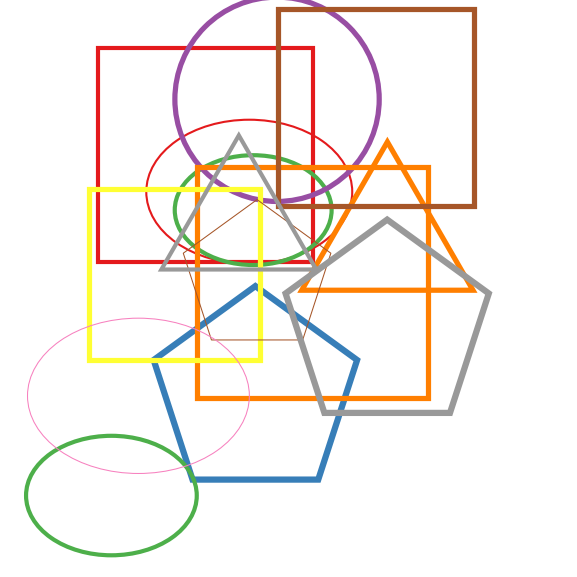[{"shape": "square", "thickness": 2, "radius": 0.93, "center": [0.355, 0.731]}, {"shape": "oval", "thickness": 1, "radius": 0.89, "center": [0.432, 0.667]}, {"shape": "pentagon", "thickness": 3, "radius": 0.93, "center": [0.442, 0.319]}, {"shape": "oval", "thickness": 2, "radius": 0.68, "center": [0.438, 0.635]}, {"shape": "oval", "thickness": 2, "radius": 0.74, "center": [0.193, 0.141]}, {"shape": "circle", "thickness": 2.5, "radius": 0.88, "center": [0.48, 0.827]}, {"shape": "triangle", "thickness": 2.5, "radius": 0.86, "center": [0.671, 0.582]}, {"shape": "square", "thickness": 2.5, "radius": 1.0, "center": [0.54, 0.51]}, {"shape": "square", "thickness": 2.5, "radius": 0.74, "center": [0.302, 0.524]}, {"shape": "pentagon", "thickness": 0.5, "radius": 0.67, "center": [0.445, 0.519]}, {"shape": "square", "thickness": 2.5, "radius": 0.85, "center": [0.651, 0.813]}, {"shape": "oval", "thickness": 0.5, "radius": 0.96, "center": [0.24, 0.314]}, {"shape": "triangle", "thickness": 2, "radius": 0.77, "center": [0.414, 0.61]}, {"shape": "pentagon", "thickness": 3, "radius": 0.93, "center": [0.67, 0.434]}]